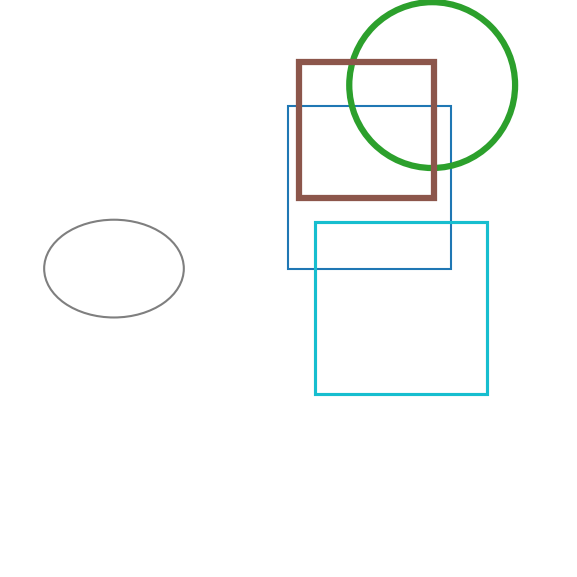[{"shape": "square", "thickness": 1, "radius": 0.71, "center": [0.639, 0.675]}, {"shape": "circle", "thickness": 3, "radius": 0.72, "center": [0.748, 0.852]}, {"shape": "square", "thickness": 3, "radius": 0.59, "center": [0.635, 0.774]}, {"shape": "oval", "thickness": 1, "radius": 0.6, "center": [0.197, 0.534]}, {"shape": "square", "thickness": 1.5, "radius": 0.74, "center": [0.694, 0.466]}]